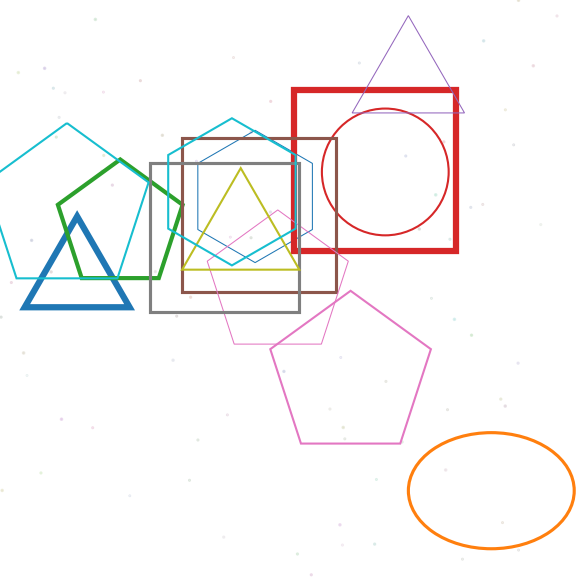[{"shape": "hexagon", "thickness": 0.5, "radius": 0.57, "center": [0.442, 0.659]}, {"shape": "triangle", "thickness": 3, "radius": 0.52, "center": [0.134, 0.52]}, {"shape": "oval", "thickness": 1.5, "radius": 0.72, "center": [0.851, 0.149]}, {"shape": "pentagon", "thickness": 2, "radius": 0.57, "center": [0.208, 0.609]}, {"shape": "square", "thickness": 3, "radius": 0.7, "center": [0.65, 0.704]}, {"shape": "circle", "thickness": 1, "radius": 0.55, "center": [0.667, 0.701]}, {"shape": "triangle", "thickness": 0.5, "radius": 0.56, "center": [0.707, 0.86]}, {"shape": "square", "thickness": 1.5, "radius": 0.67, "center": [0.448, 0.627]}, {"shape": "pentagon", "thickness": 0.5, "radius": 0.64, "center": [0.481, 0.507]}, {"shape": "pentagon", "thickness": 1, "radius": 0.73, "center": [0.607, 0.349]}, {"shape": "square", "thickness": 1.5, "radius": 0.65, "center": [0.388, 0.588]}, {"shape": "triangle", "thickness": 1, "radius": 0.59, "center": [0.417, 0.591]}, {"shape": "hexagon", "thickness": 1, "radius": 0.64, "center": [0.402, 0.667]}, {"shape": "pentagon", "thickness": 1, "radius": 0.74, "center": [0.116, 0.637]}]